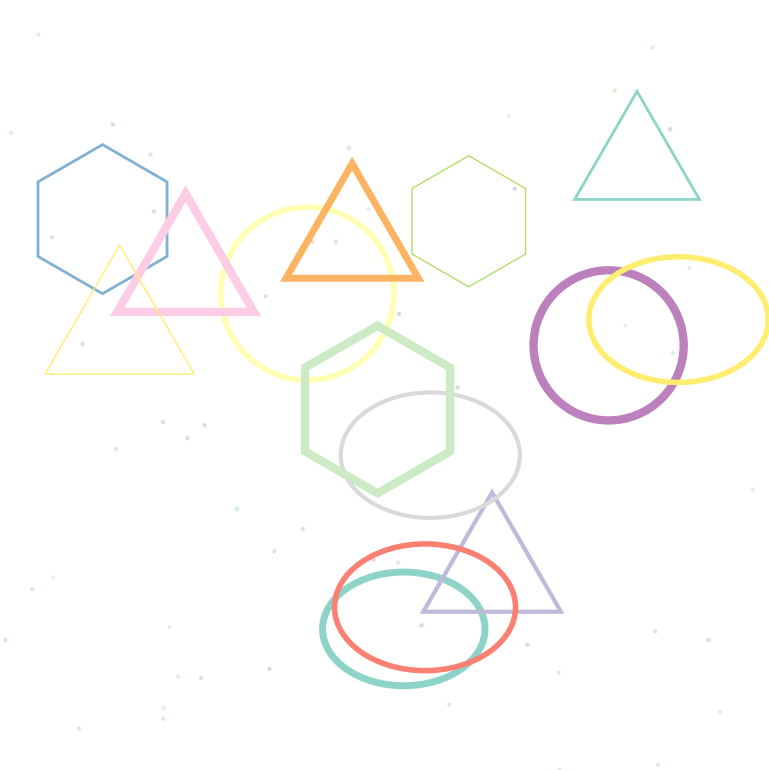[{"shape": "oval", "thickness": 2.5, "radius": 0.53, "center": [0.524, 0.183]}, {"shape": "triangle", "thickness": 1, "radius": 0.47, "center": [0.827, 0.788]}, {"shape": "circle", "thickness": 2, "radius": 0.56, "center": [0.399, 0.619]}, {"shape": "triangle", "thickness": 1.5, "radius": 0.52, "center": [0.639, 0.257]}, {"shape": "oval", "thickness": 2, "radius": 0.59, "center": [0.552, 0.211]}, {"shape": "hexagon", "thickness": 1, "radius": 0.48, "center": [0.133, 0.715]}, {"shape": "triangle", "thickness": 2.5, "radius": 0.5, "center": [0.457, 0.688]}, {"shape": "hexagon", "thickness": 0.5, "radius": 0.43, "center": [0.609, 0.713]}, {"shape": "triangle", "thickness": 3, "radius": 0.51, "center": [0.241, 0.646]}, {"shape": "oval", "thickness": 1.5, "radius": 0.58, "center": [0.559, 0.409]}, {"shape": "circle", "thickness": 3, "radius": 0.49, "center": [0.79, 0.551]}, {"shape": "hexagon", "thickness": 3, "radius": 0.54, "center": [0.49, 0.468]}, {"shape": "oval", "thickness": 2, "radius": 0.58, "center": [0.881, 0.585]}, {"shape": "triangle", "thickness": 0.5, "radius": 0.56, "center": [0.155, 0.57]}]